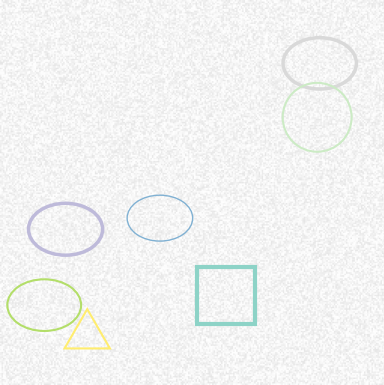[{"shape": "square", "thickness": 3, "radius": 0.37, "center": [0.587, 0.232]}, {"shape": "oval", "thickness": 2.5, "radius": 0.48, "center": [0.17, 0.405]}, {"shape": "oval", "thickness": 1, "radius": 0.43, "center": [0.415, 0.433]}, {"shape": "oval", "thickness": 1.5, "radius": 0.48, "center": [0.115, 0.207]}, {"shape": "oval", "thickness": 2.5, "radius": 0.48, "center": [0.83, 0.835]}, {"shape": "circle", "thickness": 1.5, "radius": 0.45, "center": [0.824, 0.695]}, {"shape": "triangle", "thickness": 1.5, "radius": 0.34, "center": [0.227, 0.129]}]